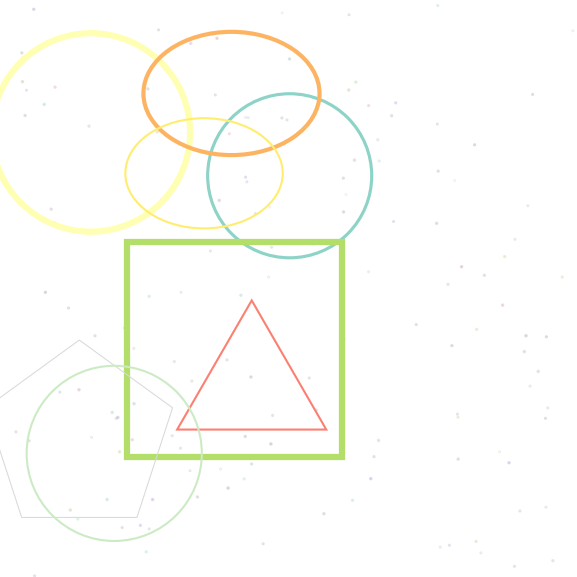[{"shape": "circle", "thickness": 1.5, "radius": 0.71, "center": [0.502, 0.695]}, {"shape": "circle", "thickness": 3, "radius": 0.86, "center": [0.157, 0.77]}, {"shape": "triangle", "thickness": 1, "radius": 0.75, "center": [0.436, 0.33]}, {"shape": "oval", "thickness": 2, "radius": 0.76, "center": [0.401, 0.837]}, {"shape": "square", "thickness": 3, "radius": 0.93, "center": [0.406, 0.394]}, {"shape": "pentagon", "thickness": 0.5, "radius": 0.85, "center": [0.137, 0.241]}, {"shape": "circle", "thickness": 1, "radius": 0.76, "center": [0.198, 0.214]}, {"shape": "oval", "thickness": 1, "radius": 0.68, "center": [0.353, 0.699]}]